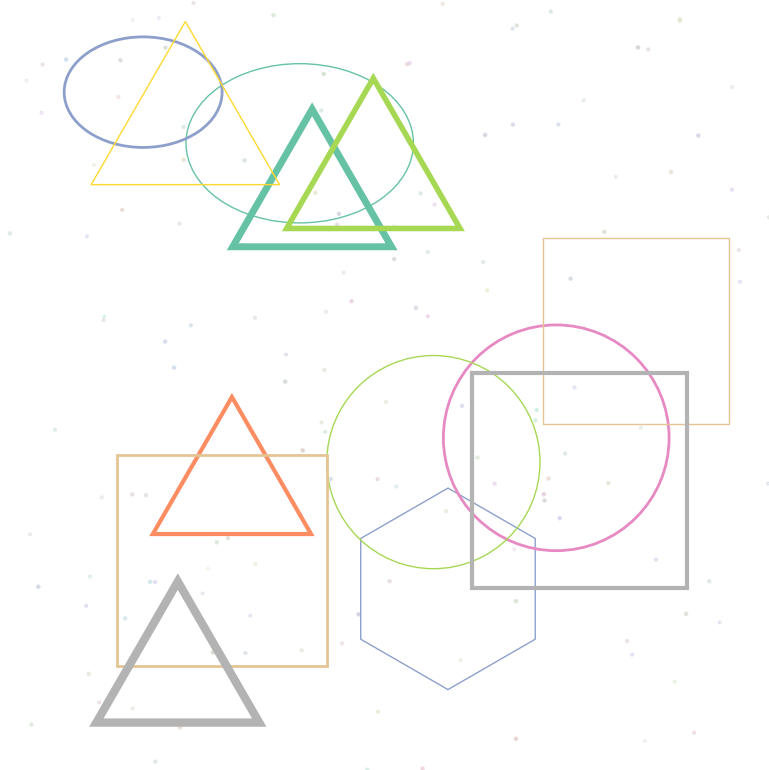[{"shape": "oval", "thickness": 0.5, "radius": 0.74, "center": [0.389, 0.814]}, {"shape": "triangle", "thickness": 2.5, "radius": 0.6, "center": [0.405, 0.739]}, {"shape": "triangle", "thickness": 1.5, "radius": 0.59, "center": [0.301, 0.366]}, {"shape": "hexagon", "thickness": 0.5, "radius": 0.65, "center": [0.582, 0.235]}, {"shape": "oval", "thickness": 1, "radius": 0.51, "center": [0.186, 0.88]}, {"shape": "circle", "thickness": 1, "radius": 0.73, "center": [0.722, 0.431]}, {"shape": "triangle", "thickness": 2, "radius": 0.65, "center": [0.485, 0.768]}, {"shape": "circle", "thickness": 0.5, "radius": 0.69, "center": [0.563, 0.4]}, {"shape": "triangle", "thickness": 0.5, "radius": 0.71, "center": [0.241, 0.831]}, {"shape": "square", "thickness": 1, "radius": 0.68, "center": [0.288, 0.272]}, {"shape": "square", "thickness": 0.5, "radius": 0.6, "center": [0.826, 0.57]}, {"shape": "triangle", "thickness": 3, "radius": 0.61, "center": [0.231, 0.123]}, {"shape": "square", "thickness": 1.5, "radius": 0.7, "center": [0.752, 0.376]}]